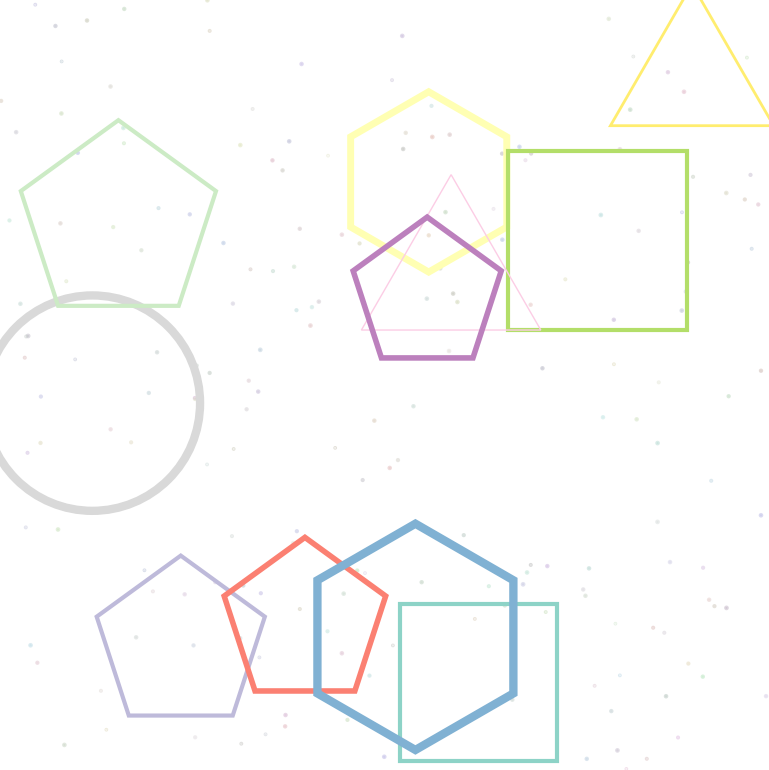[{"shape": "square", "thickness": 1.5, "radius": 0.51, "center": [0.621, 0.114]}, {"shape": "hexagon", "thickness": 2.5, "radius": 0.59, "center": [0.557, 0.764]}, {"shape": "pentagon", "thickness": 1.5, "radius": 0.57, "center": [0.235, 0.164]}, {"shape": "pentagon", "thickness": 2, "radius": 0.55, "center": [0.396, 0.192]}, {"shape": "hexagon", "thickness": 3, "radius": 0.73, "center": [0.539, 0.173]}, {"shape": "square", "thickness": 1.5, "radius": 0.58, "center": [0.776, 0.687]}, {"shape": "triangle", "thickness": 0.5, "radius": 0.67, "center": [0.586, 0.639]}, {"shape": "circle", "thickness": 3, "radius": 0.7, "center": [0.12, 0.476]}, {"shape": "pentagon", "thickness": 2, "radius": 0.51, "center": [0.555, 0.617]}, {"shape": "pentagon", "thickness": 1.5, "radius": 0.67, "center": [0.154, 0.711]}, {"shape": "triangle", "thickness": 1, "radius": 0.61, "center": [0.899, 0.898]}]